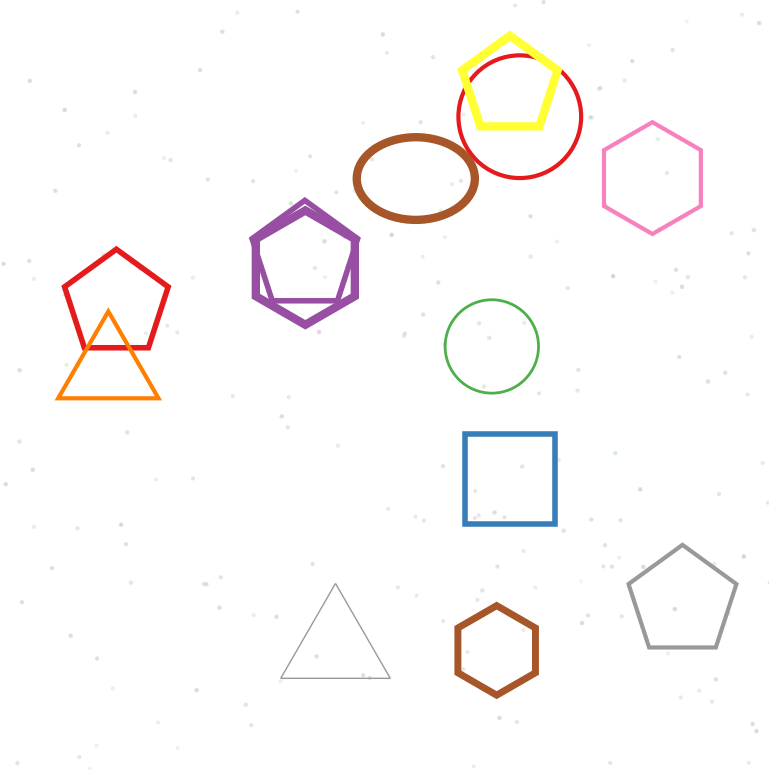[{"shape": "circle", "thickness": 1.5, "radius": 0.4, "center": [0.675, 0.848]}, {"shape": "pentagon", "thickness": 2, "radius": 0.35, "center": [0.151, 0.606]}, {"shape": "square", "thickness": 2, "radius": 0.29, "center": [0.662, 0.377]}, {"shape": "circle", "thickness": 1, "radius": 0.3, "center": [0.639, 0.55]}, {"shape": "hexagon", "thickness": 3, "radius": 0.37, "center": [0.397, 0.652]}, {"shape": "pentagon", "thickness": 2, "radius": 0.36, "center": [0.396, 0.668]}, {"shape": "triangle", "thickness": 1.5, "radius": 0.38, "center": [0.141, 0.52]}, {"shape": "pentagon", "thickness": 3, "radius": 0.33, "center": [0.662, 0.889]}, {"shape": "oval", "thickness": 3, "radius": 0.38, "center": [0.54, 0.768]}, {"shape": "hexagon", "thickness": 2.5, "radius": 0.29, "center": [0.645, 0.155]}, {"shape": "hexagon", "thickness": 1.5, "radius": 0.36, "center": [0.847, 0.769]}, {"shape": "triangle", "thickness": 0.5, "radius": 0.41, "center": [0.436, 0.16]}, {"shape": "pentagon", "thickness": 1.5, "radius": 0.37, "center": [0.886, 0.219]}]